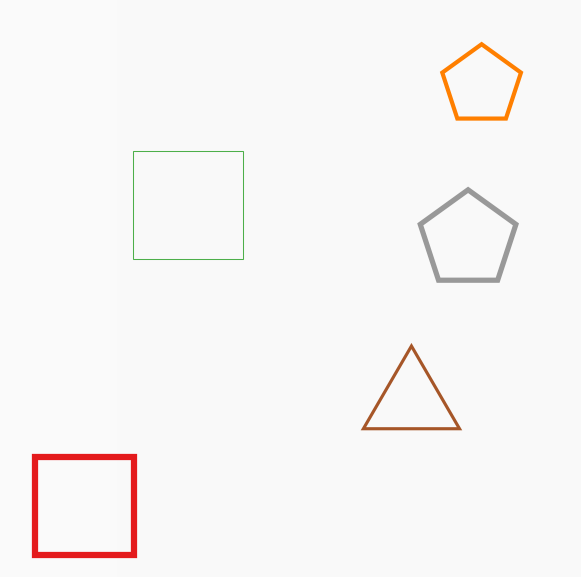[{"shape": "square", "thickness": 3, "radius": 0.43, "center": [0.146, 0.123]}, {"shape": "square", "thickness": 0.5, "radius": 0.47, "center": [0.324, 0.644]}, {"shape": "pentagon", "thickness": 2, "radius": 0.36, "center": [0.829, 0.851]}, {"shape": "triangle", "thickness": 1.5, "radius": 0.48, "center": [0.708, 0.304]}, {"shape": "pentagon", "thickness": 2.5, "radius": 0.43, "center": [0.805, 0.584]}]